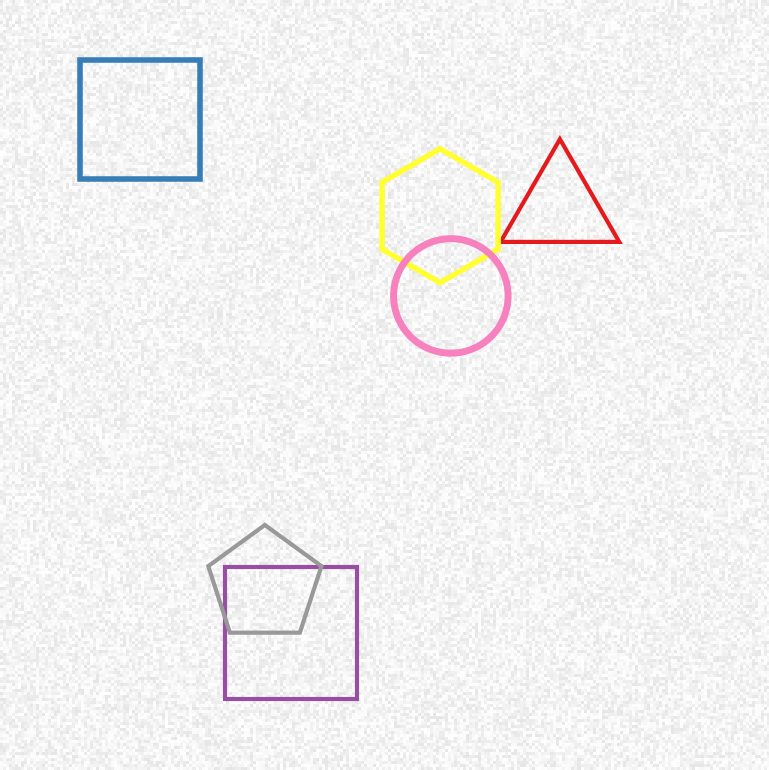[{"shape": "triangle", "thickness": 1.5, "radius": 0.44, "center": [0.727, 0.73]}, {"shape": "square", "thickness": 2, "radius": 0.39, "center": [0.182, 0.845]}, {"shape": "square", "thickness": 1.5, "radius": 0.43, "center": [0.378, 0.177]}, {"shape": "hexagon", "thickness": 2, "radius": 0.43, "center": [0.572, 0.72]}, {"shape": "circle", "thickness": 2.5, "radius": 0.37, "center": [0.586, 0.616]}, {"shape": "pentagon", "thickness": 1.5, "radius": 0.39, "center": [0.344, 0.241]}]